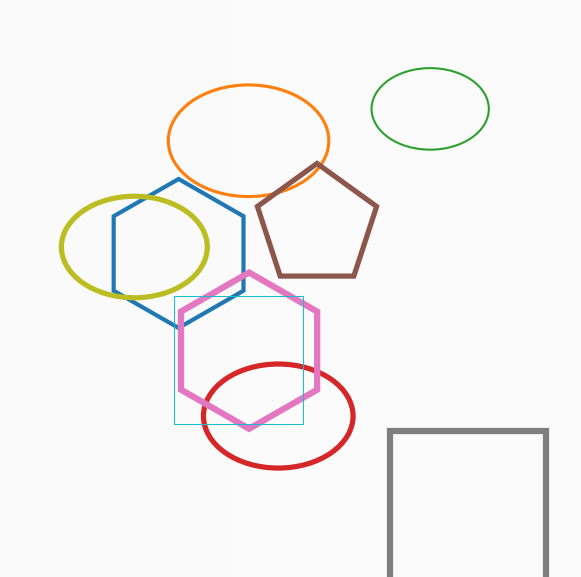[{"shape": "hexagon", "thickness": 2, "radius": 0.64, "center": [0.307, 0.56]}, {"shape": "oval", "thickness": 1.5, "radius": 0.69, "center": [0.428, 0.755]}, {"shape": "oval", "thickness": 1, "radius": 0.5, "center": [0.74, 0.811]}, {"shape": "oval", "thickness": 2.5, "radius": 0.64, "center": [0.479, 0.279]}, {"shape": "pentagon", "thickness": 2.5, "radius": 0.54, "center": [0.545, 0.608]}, {"shape": "hexagon", "thickness": 3, "radius": 0.68, "center": [0.429, 0.392]}, {"shape": "square", "thickness": 3, "radius": 0.67, "center": [0.805, 0.119]}, {"shape": "oval", "thickness": 2.5, "radius": 0.63, "center": [0.231, 0.571]}, {"shape": "square", "thickness": 0.5, "radius": 0.55, "center": [0.41, 0.375]}]